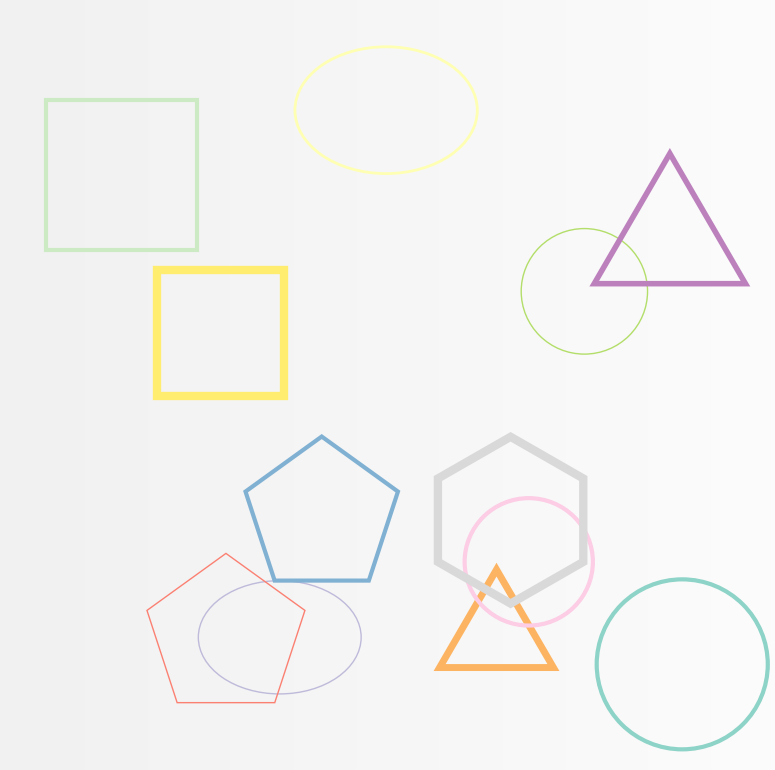[{"shape": "circle", "thickness": 1.5, "radius": 0.55, "center": [0.88, 0.137]}, {"shape": "oval", "thickness": 1, "radius": 0.59, "center": [0.498, 0.857]}, {"shape": "oval", "thickness": 0.5, "radius": 0.53, "center": [0.361, 0.172]}, {"shape": "pentagon", "thickness": 0.5, "radius": 0.54, "center": [0.292, 0.174]}, {"shape": "pentagon", "thickness": 1.5, "radius": 0.52, "center": [0.415, 0.33]}, {"shape": "triangle", "thickness": 2.5, "radius": 0.42, "center": [0.641, 0.175]}, {"shape": "circle", "thickness": 0.5, "radius": 0.41, "center": [0.754, 0.622]}, {"shape": "circle", "thickness": 1.5, "radius": 0.41, "center": [0.682, 0.27]}, {"shape": "hexagon", "thickness": 3, "radius": 0.54, "center": [0.659, 0.324]}, {"shape": "triangle", "thickness": 2, "radius": 0.56, "center": [0.864, 0.688]}, {"shape": "square", "thickness": 1.5, "radius": 0.48, "center": [0.157, 0.773]}, {"shape": "square", "thickness": 3, "radius": 0.41, "center": [0.284, 0.567]}]